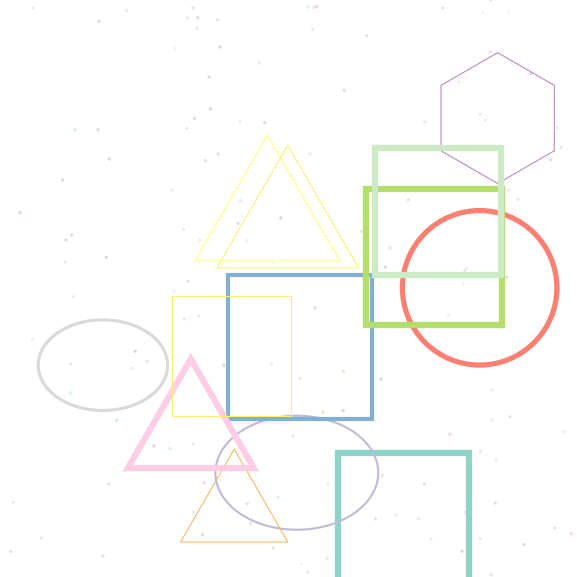[{"shape": "square", "thickness": 3, "radius": 0.57, "center": [0.699, 0.101]}, {"shape": "triangle", "thickness": 1, "radius": 0.72, "center": [0.463, 0.62]}, {"shape": "oval", "thickness": 1, "radius": 0.71, "center": [0.514, 0.181]}, {"shape": "circle", "thickness": 2.5, "radius": 0.67, "center": [0.831, 0.501]}, {"shape": "square", "thickness": 2, "radius": 0.62, "center": [0.52, 0.399]}, {"shape": "triangle", "thickness": 0.5, "radius": 0.54, "center": [0.406, 0.114]}, {"shape": "square", "thickness": 3, "radius": 0.59, "center": [0.752, 0.554]}, {"shape": "triangle", "thickness": 3, "radius": 0.63, "center": [0.33, 0.252]}, {"shape": "oval", "thickness": 1.5, "radius": 0.56, "center": [0.178, 0.367]}, {"shape": "hexagon", "thickness": 0.5, "radius": 0.57, "center": [0.862, 0.795]}, {"shape": "square", "thickness": 3, "radius": 0.55, "center": [0.759, 0.632]}, {"shape": "square", "thickness": 0.5, "radius": 0.52, "center": [0.401, 0.383]}, {"shape": "triangle", "thickness": 0.5, "radius": 0.71, "center": [0.498, 0.606]}]